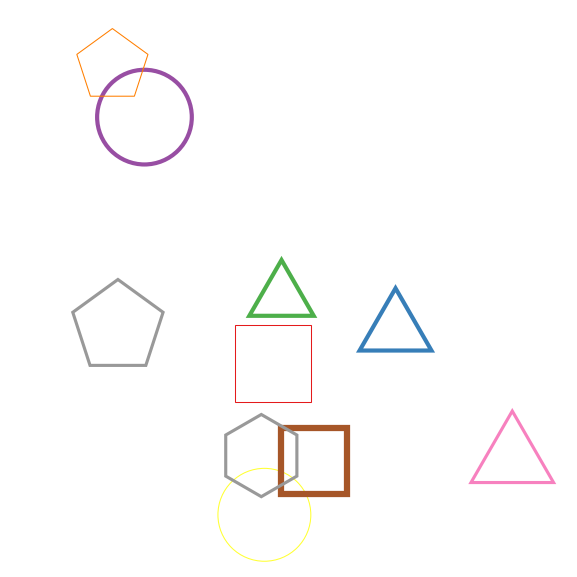[{"shape": "square", "thickness": 0.5, "radius": 0.33, "center": [0.473, 0.369]}, {"shape": "triangle", "thickness": 2, "radius": 0.36, "center": [0.685, 0.428]}, {"shape": "triangle", "thickness": 2, "radius": 0.32, "center": [0.487, 0.484]}, {"shape": "circle", "thickness": 2, "radius": 0.41, "center": [0.25, 0.796]}, {"shape": "pentagon", "thickness": 0.5, "radius": 0.32, "center": [0.195, 0.885]}, {"shape": "circle", "thickness": 0.5, "radius": 0.4, "center": [0.458, 0.108]}, {"shape": "square", "thickness": 3, "radius": 0.29, "center": [0.543, 0.201]}, {"shape": "triangle", "thickness": 1.5, "radius": 0.41, "center": [0.887, 0.205]}, {"shape": "hexagon", "thickness": 1.5, "radius": 0.36, "center": [0.452, 0.21]}, {"shape": "pentagon", "thickness": 1.5, "radius": 0.41, "center": [0.204, 0.433]}]